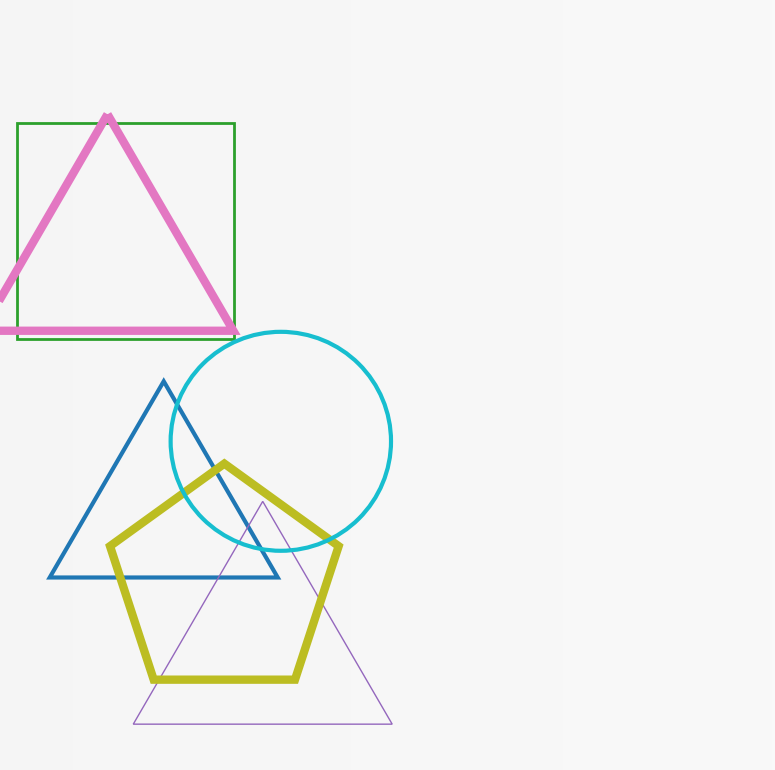[{"shape": "triangle", "thickness": 1.5, "radius": 0.85, "center": [0.211, 0.335]}, {"shape": "square", "thickness": 1, "radius": 0.7, "center": [0.162, 0.7]}, {"shape": "triangle", "thickness": 0.5, "radius": 0.96, "center": [0.339, 0.156]}, {"shape": "triangle", "thickness": 3, "radius": 0.94, "center": [0.139, 0.664]}, {"shape": "pentagon", "thickness": 3, "radius": 0.78, "center": [0.289, 0.243]}, {"shape": "circle", "thickness": 1.5, "radius": 0.71, "center": [0.362, 0.427]}]